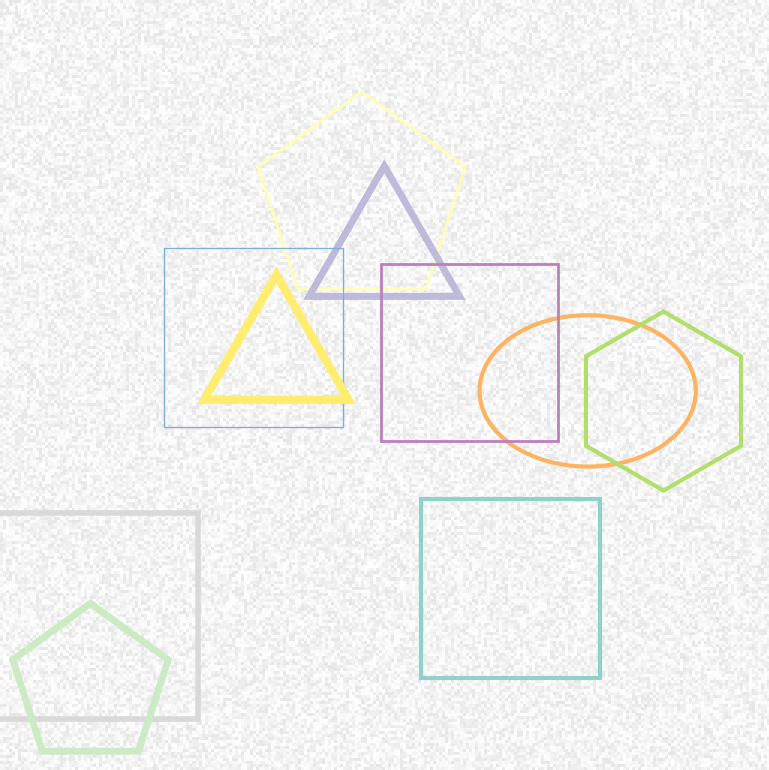[{"shape": "square", "thickness": 1.5, "radius": 0.58, "center": [0.663, 0.235]}, {"shape": "pentagon", "thickness": 1, "radius": 0.71, "center": [0.47, 0.739]}, {"shape": "triangle", "thickness": 2.5, "radius": 0.56, "center": [0.499, 0.671]}, {"shape": "square", "thickness": 0.5, "radius": 0.58, "center": [0.329, 0.562]}, {"shape": "oval", "thickness": 1.5, "radius": 0.7, "center": [0.763, 0.492]}, {"shape": "hexagon", "thickness": 1.5, "radius": 0.58, "center": [0.862, 0.479]}, {"shape": "square", "thickness": 2, "radius": 0.67, "center": [0.124, 0.2]}, {"shape": "square", "thickness": 1, "radius": 0.57, "center": [0.609, 0.542]}, {"shape": "pentagon", "thickness": 2.5, "radius": 0.53, "center": [0.117, 0.11]}, {"shape": "triangle", "thickness": 3, "radius": 0.54, "center": [0.359, 0.535]}]